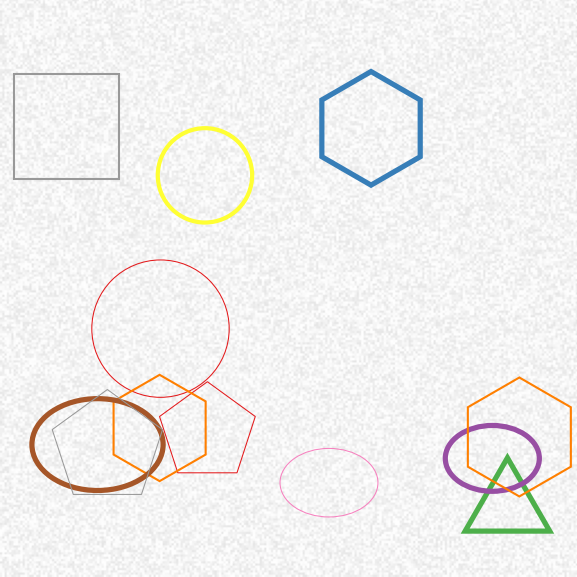[{"shape": "pentagon", "thickness": 0.5, "radius": 0.44, "center": [0.359, 0.251]}, {"shape": "circle", "thickness": 0.5, "radius": 0.59, "center": [0.278, 0.43]}, {"shape": "hexagon", "thickness": 2.5, "radius": 0.49, "center": [0.642, 0.777]}, {"shape": "triangle", "thickness": 2.5, "radius": 0.42, "center": [0.879, 0.122]}, {"shape": "oval", "thickness": 2.5, "radius": 0.41, "center": [0.853, 0.205]}, {"shape": "hexagon", "thickness": 1, "radius": 0.46, "center": [0.276, 0.258]}, {"shape": "hexagon", "thickness": 1, "radius": 0.51, "center": [0.899, 0.242]}, {"shape": "circle", "thickness": 2, "radius": 0.41, "center": [0.355, 0.695]}, {"shape": "oval", "thickness": 2.5, "radius": 0.57, "center": [0.169, 0.229]}, {"shape": "oval", "thickness": 0.5, "radius": 0.42, "center": [0.57, 0.163]}, {"shape": "square", "thickness": 1, "radius": 0.45, "center": [0.116, 0.78]}, {"shape": "pentagon", "thickness": 0.5, "radius": 0.5, "center": [0.186, 0.224]}]